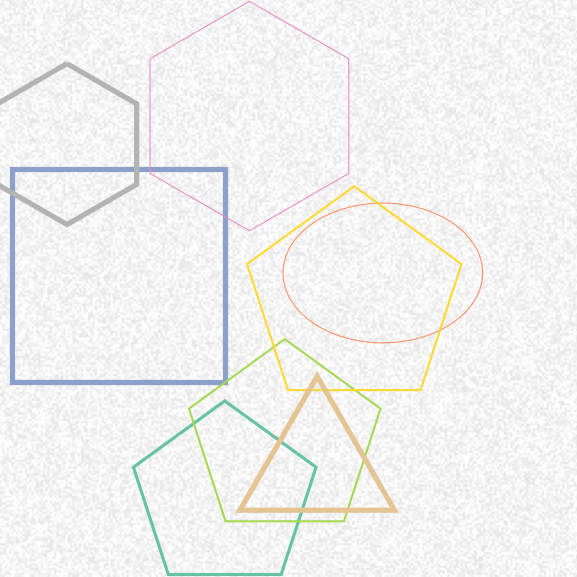[{"shape": "pentagon", "thickness": 1.5, "radius": 0.83, "center": [0.389, 0.139]}, {"shape": "oval", "thickness": 0.5, "radius": 0.86, "center": [0.663, 0.526]}, {"shape": "square", "thickness": 2.5, "radius": 0.92, "center": [0.206, 0.523]}, {"shape": "hexagon", "thickness": 0.5, "radius": 0.99, "center": [0.432, 0.798]}, {"shape": "pentagon", "thickness": 1, "radius": 0.87, "center": [0.493, 0.238]}, {"shape": "pentagon", "thickness": 1, "radius": 0.98, "center": [0.613, 0.482]}, {"shape": "triangle", "thickness": 2.5, "radius": 0.77, "center": [0.549, 0.193]}, {"shape": "hexagon", "thickness": 2.5, "radius": 0.7, "center": [0.116, 0.75]}]